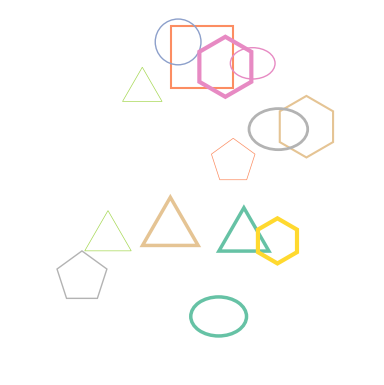[{"shape": "triangle", "thickness": 2.5, "radius": 0.38, "center": [0.633, 0.385]}, {"shape": "oval", "thickness": 2.5, "radius": 0.36, "center": [0.568, 0.178]}, {"shape": "square", "thickness": 1.5, "radius": 0.4, "center": [0.524, 0.853]}, {"shape": "pentagon", "thickness": 0.5, "radius": 0.3, "center": [0.606, 0.581]}, {"shape": "circle", "thickness": 1, "radius": 0.3, "center": [0.463, 0.891]}, {"shape": "hexagon", "thickness": 3, "radius": 0.39, "center": [0.585, 0.827]}, {"shape": "oval", "thickness": 1, "radius": 0.29, "center": [0.656, 0.835]}, {"shape": "triangle", "thickness": 0.5, "radius": 0.3, "center": [0.37, 0.766]}, {"shape": "triangle", "thickness": 0.5, "radius": 0.35, "center": [0.28, 0.383]}, {"shape": "hexagon", "thickness": 3, "radius": 0.29, "center": [0.721, 0.374]}, {"shape": "triangle", "thickness": 2.5, "radius": 0.42, "center": [0.442, 0.404]}, {"shape": "hexagon", "thickness": 1.5, "radius": 0.4, "center": [0.796, 0.671]}, {"shape": "pentagon", "thickness": 1, "radius": 0.34, "center": [0.213, 0.28]}, {"shape": "oval", "thickness": 2, "radius": 0.38, "center": [0.723, 0.665]}]